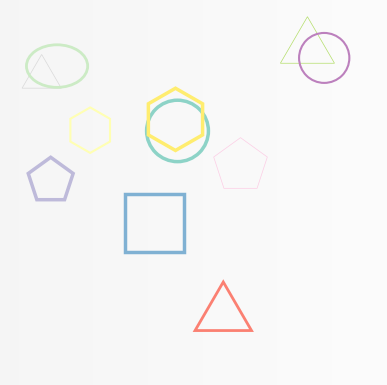[{"shape": "circle", "thickness": 2.5, "radius": 0.4, "center": [0.458, 0.66]}, {"shape": "hexagon", "thickness": 1.5, "radius": 0.3, "center": [0.233, 0.662]}, {"shape": "pentagon", "thickness": 2.5, "radius": 0.3, "center": [0.131, 0.531]}, {"shape": "triangle", "thickness": 2, "radius": 0.42, "center": [0.576, 0.183]}, {"shape": "square", "thickness": 2.5, "radius": 0.38, "center": [0.398, 0.42]}, {"shape": "triangle", "thickness": 0.5, "radius": 0.4, "center": [0.793, 0.876]}, {"shape": "pentagon", "thickness": 0.5, "radius": 0.36, "center": [0.621, 0.57]}, {"shape": "triangle", "thickness": 0.5, "radius": 0.29, "center": [0.108, 0.8]}, {"shape": "circle", "thickness": 1.5, "radius": 0.32, "center": [0.837, 0.85]}, {"shape": "oval", "thickness": 2, "radius": 0.39, "center": [0.147, 0.828]}, {"shape": "hexagon", "thickness": 2.5, "radius": 0.4, "center": [0.453, 0.69]}]